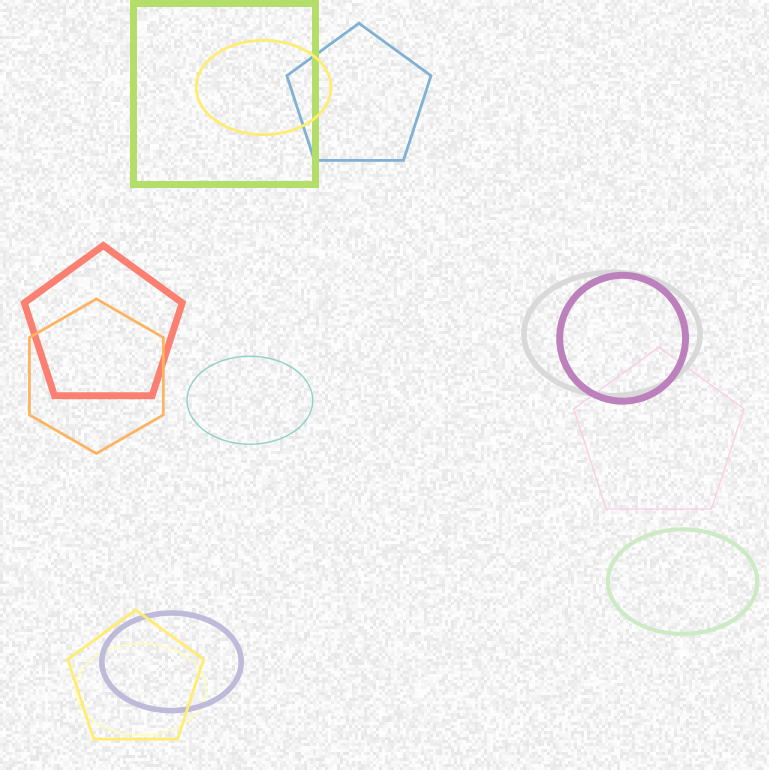[{"shape": "oval", "thickness": 0.5, "radius": 0.41, "center": [0.325, 0.48]}, {"shape": "oval", "thickness": 0.5, "radius": 0.42, "center": [0.183, 0.105]}, {"shape": "oval", "thickness": 2, "radius": 0.45, "center": [0.223, 0.141]}, {"shape": "pentagon", "thickness": 2.5, "radius": 0.54, "center": [0.134, 0.573]}, {"shape": "pentagon", "thickness": 1, "radius": 0.49, "center": [0.466, 0.871]}, {"shape": "hexagon", "thickness": 1, "radius": 0.5, "center": [0.125, 0.511]}, {"shape": "square", "thickness": 2.5, "radius": 0.59, "center": [0.291, 0.879]}, {"shape": "pentagon", "thickness": 0.5, "radius": 0.58, "center": [0.856, 0.433]}, {"shape": "oval", "thickness": 2, "radius": 0.57, "center": [0.795, 0.566]}, {"shape": "circle", "thickness": 2.5, "radius": 0.41, "center": [0.809, 0.561]}, {"shape": "oval", "thickness": 1.5, "radius": 0.49, "center": [0.887, 0.245]}, {"shape": "pentagon", "thickness": 1, "radius": 0.46, "center": [0.176, 0.115]}, {"shape": "oval", "thickness": 1, "radius": 0.44, "center": [0.342, 0.886]}]